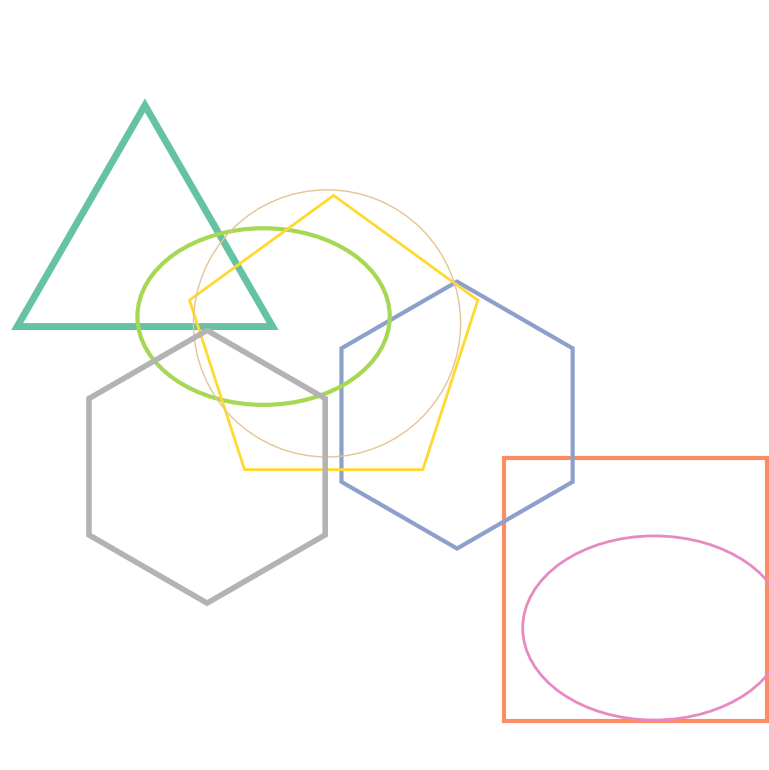[{"shape": "triangle", "thickness": 2.5, "radius": 0.96, "center": [0.188, 0.672]}, {"shape": "square", "thickness": 1.5, "radius": 0.85, "center": [0.825, 0.234]}, {"shape": "hexagon", "thickness": 1.5, "radius": 0.87, "center": [0.594, 0.461]}, {"shape": "oval", "thickness": 1, "radius": 0.85, "center": [0.85, 0.184]}, {"shape": "oval", "thickness": 1.5, "radius": 0.82, "center": [0.342, 0.589]}, {"shape": "pentagon", "thickness": 1, "radius": 0.98, "center": [0.433, 0.549]}, {"shape": "circle", "thickness": 0.5, "radius": 0.87, "center": [0.425, 0.58]}, {"shape": "hexagon", "thickness": 2, "radius": 0.89, "center": [0.269, 0.394]}]